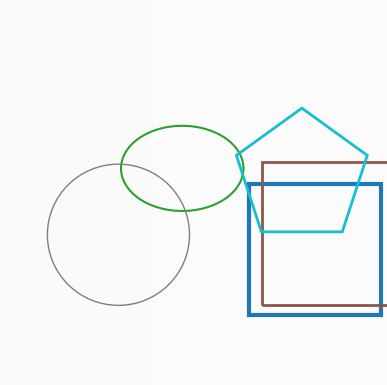[{"shape": "square", "thickness": 3, "radius": 0.85, "center": [0.813, 0.352]}, {"shape": "oval", "thickness": 1.5, "radius": 0.79, "center": [0.47, 0.563]}, {"shape": "square", "thickness": 2, "radius": 0.93, "center": [0.862, 0.394]}, {"shape": "circle", "thickness": 1, "radius": 0.92, "center": [0.306, 0.39]}, {"shape": "pentagon", "thickness": 2, "radius": 0.89, "center": [0.779, 0.542]}]